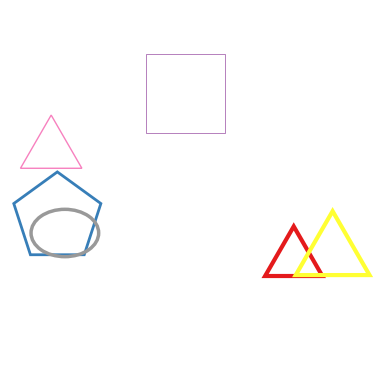[{"shape": "triangle", "thickness": 3, "radius": 0.43, "center": [0.763, 0.326]}, {"shape": "pentagon", "thickness": 2, "radius": 0.59, "center": [0.149, 0.435]}, {"shape": "square", "thickness": 0.5, "radius": 0.51, "center": [0.481, 0.757]}, {"shape": "triangle", "thickness": 3, "radius": 0.55, "center": [0.864, 0.341]}, {"shape": "triangle", "thickness": 1, "radius": 0.46, "center": [0.133, 0.609]}, {"shape": "oval", "thickness": 2.5, "radius": 0.44, "center": [0.168, 0.395]}]